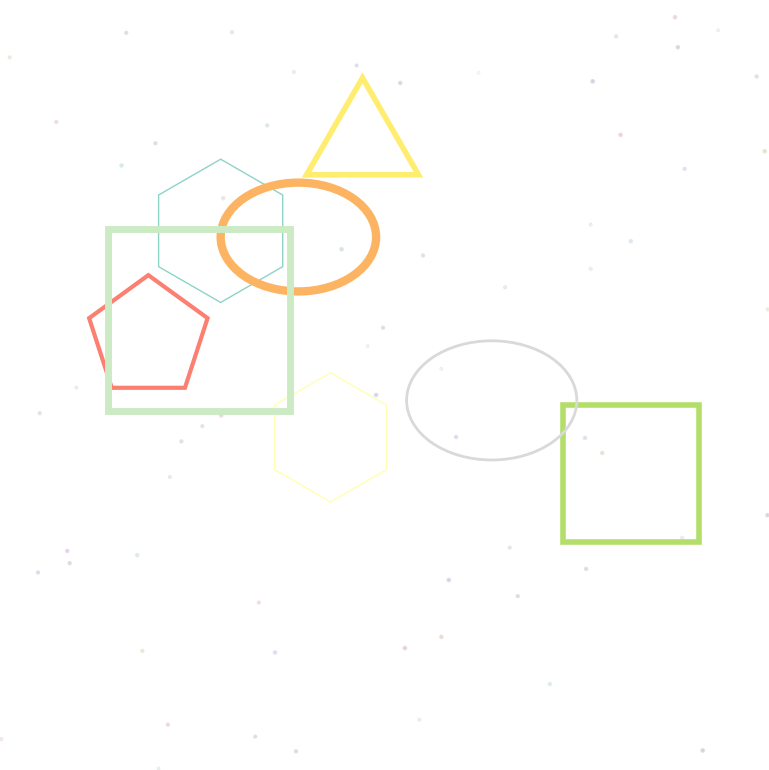[{"shape": "hexagon", "thickness": 0.5, "radius": 0.47, "center": [0.287, 0.7]}, {"shape": "hexagon", "thickness": 0.5, "radius": 0.42, "center": [0.429, 0.432]}, {"shape": "pentagon", "thickness": 1.5, "radius": 0.4, "center": [0.193, 0.562]}, {"shape": "oval", "thickness": 3, "radius": 0.5, "center": [0.388, 0.692]}, {"shape": "square", "thickness": 2, "radius": 0.44, "center": [0.82, 0.385]}, {"shape": "oval", "thickness": 1, "radius": 0.55, "center": [0.639, 0.48]}, {"shape": "square", "thickness": 2.5, "radius": 0.59, "center": [0.259, 0.584]}, {"shape": "triangle", "thickness": 2, "radius": 0.42, "center": [0.471, 0.815]}]